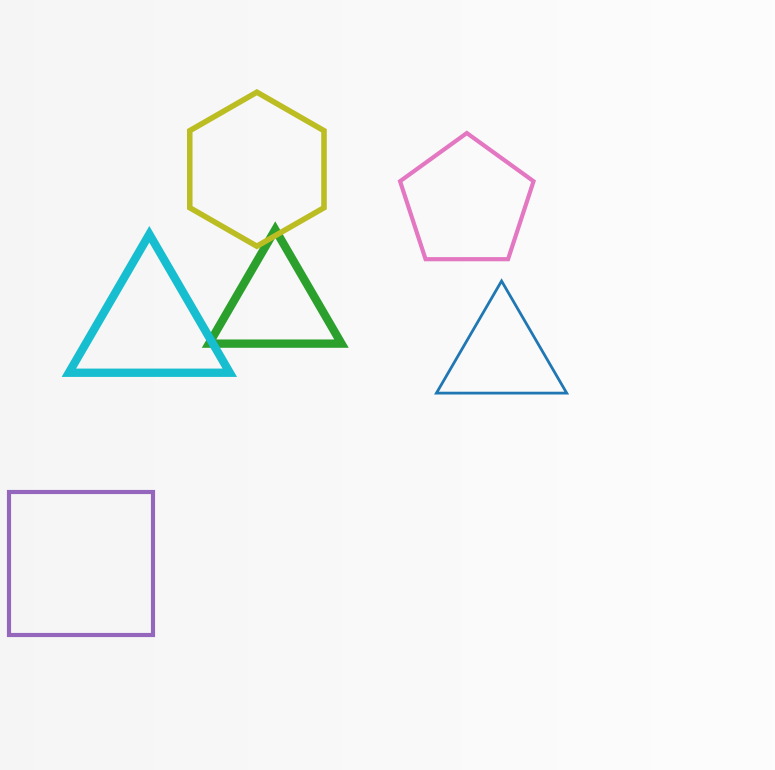[{"shape": "triangle", "thickness": 1, "radius": 0.49, "center": [0.647, 0.538]}, {"shape": "triangle", "thickness": 3, "radius": 0.49, "center": [0.355, 0.603]}, {"shape": "square", "thickness": 1.5, "radius": 0.46, "center": [0.105, 0.268]}, {"shape": "pentagon", "thickness": 1.5, "radius": 0.45, "center": [0.602, 0.737]}, {"shape": "hexagon", "thickness": 2, "radius": 0.5, "center": [0.331, 0.78]}, {"shape": "triangle", "thickness": 3, "radius": 0.6, "center": [0.193, 0.576]}]